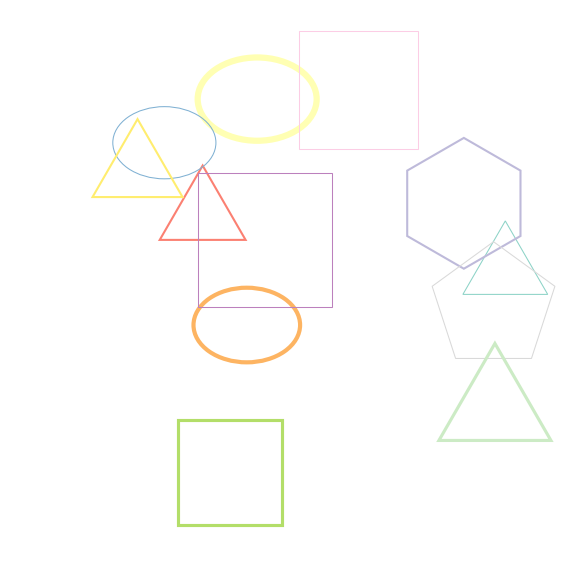[{"shape": "triangle", "thickness": 0.5, "radius": 0.42, "center": [0.875, 0.532]}, {"shape": "oval", "thickness": 3, "radius": 0.52, "center": [0.445, 0.828]}, {"shape": "hexagon", "thickness": 1, "radius": 0.57, "center": [0.803, 0.647]}, {"shape": "triangle", "thickness": 1, "radius": 0.43, "center": [0.351, 0.627]}, {"shape": "oval", "thickness": 0.5, "radius": 0.45, "center": [0.285, 0.752]}, {"shape": "oval", "thickness": 2, "radius": 0.46, "center": [0.427, 0.436]}, {"shape": "square", "thickness": 1.5, "radius": 0.45, "center": [0.398, 0.181]}, {"shape": "square", "thickness": 0.5, "radius": 0.51, "center": [0.621, 0.843]}, {"shape": "pentagon", "thickness": 0.5, "radius": 0.56, "center": [0.855, 0.469]}, {"shape": "square", "thickness": 0.5, "radius": 0.58, "center": [0.459, 0.583]}, {"shape": "triangle", "thickness": 1.5, "radius": 0.56, "center": [0.857, 0.292]}, {"shape": "triangle", "thickness": 1, "radius": 0.45, "center": [0.238, 0.703]}]